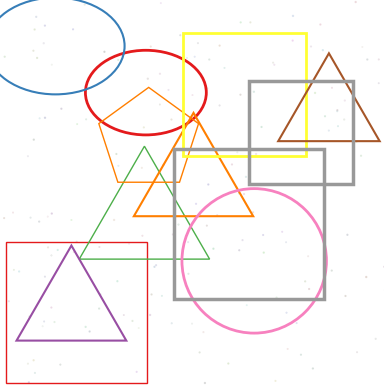[{"shape": "oval", "thickness": 2, "radius": 0.79, "center": [0.379, 0.759]}, {"shape": "square", "thickness": 1, "radius": 0.92, "center": [0.199, 0.189]}, {"shape": "oval", "thickness": 1.5, "radius": 0.9, "center": [0.144, 0.881]}, {"shape": "triangle", "thickness": 1, "radius": 0.98, "center": [0.375, 0.425]}, {"shape": "triangle", "thickness": 1.5, "radius": 0.82, "center": [0.185, 0.198]}, {"shape": "pentagon", "thickness": 1, "radius": 0.68, "center": [0.386, 0.637]}, {"shape": "triangle", "thickness": 1.5, "radius": 0.89, "center": [0.503, 0.528]}, {"shape": "square", "thickness": 2, "radius": 0.8, "center": [0.634, 0.755]}, {"shape": "triangle", "thickness": 1.5, "radius": 0.76, "center": [0.854, 0.709]}, {"shape": "circle", "thickness": 2, "radius": 0.94, "center": [0.66, 0.322]}, {"shape": "square", "thickness": 2.5, "radius": 0.97, "center": [0.648, 0.419]}, {"shape": "square", "thickness": 2.5, "radius": 0.67, "center": [0.782, 0.656]}]